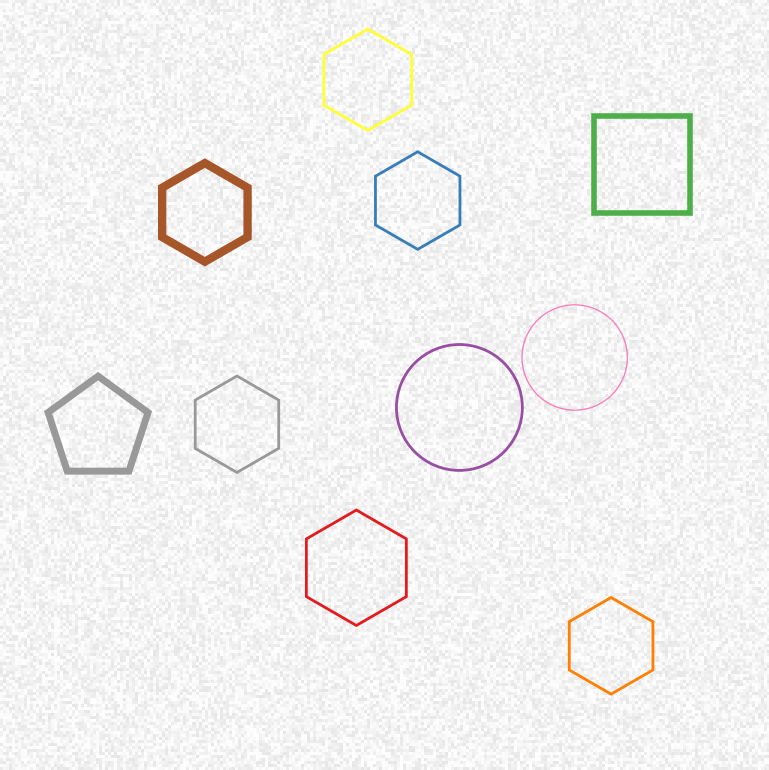[{"shape": "hexagon", "thickness": 1, "radius": 0.37, "center": [0.463, 0.263]}, {"shape": "hexagon", "thickness": 1, "radius": 0.32, "center": [0.542, 0.74]}, {"shape": "square", "thickness": 2, "radius": 0.31, "center": [0.834, 0.786]}, {"shape": "circle", "thickness": 1, "radius": 0.41, "center": [0.597, 0.471]}, {"shape": "hexagon", "thickness": 1, "radius": 0.31, "center": [0.794, 0.161]}, {"shape": "hexagon", "thickness": 1, "radius": 0.33, "center": [0.478, 0.896]}, {"shape": "hexagon", "thickness": 3, "radius": 0.32, "center": [0.266, 0.724]}, {"shape": "circle", "thickness": 0.5, "radius": 0.34, "center": [0.746, 0.536]}, {"shape": "pentagon", "thickness": 2.5, "radius": 0.34, "center": [0.127, 0.443]}, {"shape": "hexagon", "thickness": 1, "radius": 0.31, "center": [0.308, 0.449]}]